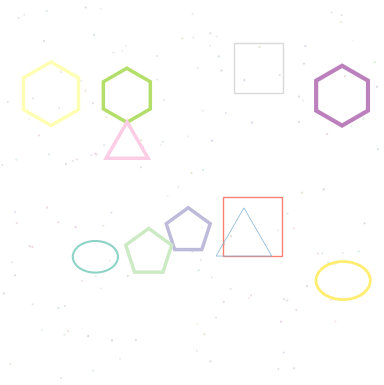[{"shape": "oval", "thickness": 1.5, "radius": 0.29, "center": [0.248, 0.333]}, {"shape": "hexagon", "thickness": 2.5, "radius": 0.41, "center": [0.132, 0.757]}, {"shape": "pentagon", "thickness": 2.5, "radius": 0.3, "center": [0.489, 0.4]}, {"shape": "square", "thickness": 1, "radius": 0.38, "center": [0.657, 0.411]}, {"shape": "triangle", "thickness": 0.5, "radius": 0.42, "center": [0.634, 0.377]}, {"shape": "hexagon", "thickness": 2.5, "radius": 0.35, "center": [0.329, 0.752]}, {"shape": "triangle", "thickness": 2.5, "radius": 0.31, "center": [0.33, 0.62]}, {"shape": "square", "thickness": 1, "radius": 0.32, "center": [0.671, 0.823]}, {"shape": "hexagon", "thickness": 3, "radius": 0.39, "center": [0.888, 0.752]}, {"shape": "pentagon", "thickness": 2.5, "radius": 0.31, "center": [0.386, 0.344]}, {"shape": "oval", "thickness": 2, "radius": 0.35, "center": [0.891, 0.271]}]